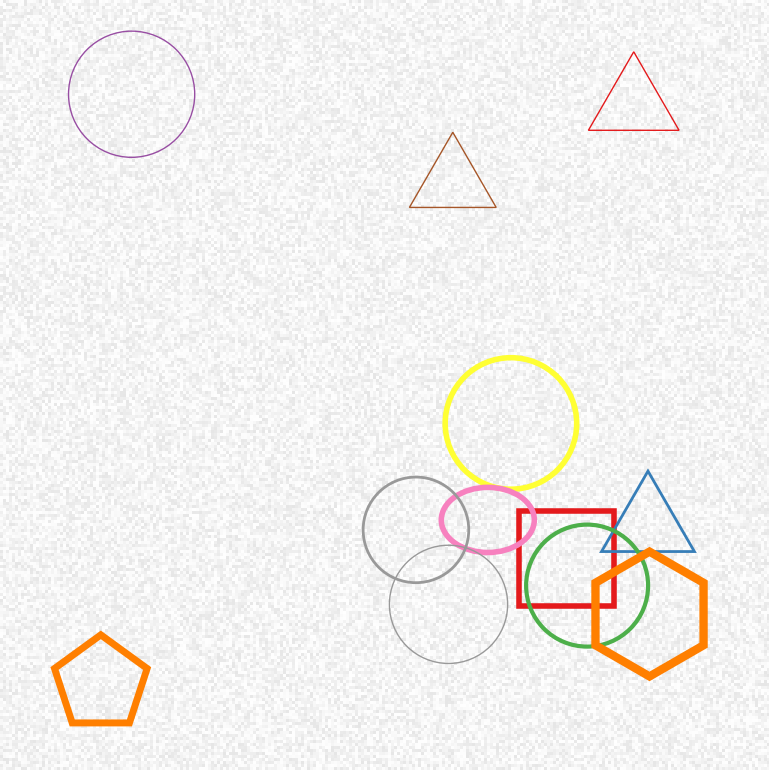[{"shape": "square", "thickness": 2, "radius": 0.31, "center": [0.736, 0.275]}, {"shape": "triangle", "thickness": 0.5, "radius": 0.34, "center": [0.823, 0.865]}, {"shape": "triangle", "thickness": 1, "radius": 0.35, "center": [0.842, 0.319]}, {"shape": "circle", "thickness": 1.5, "radius": 0.4, "center": [0.762, 0.239]}, {"shape": "circle", "thickness": 0.5, "radius": 0.41, "center": [0.171, 0.878]}, {"shape": "pentagon", "thickness": 2.5, "radius": 0.32, "center": [0.131, 0.112]}, {"shape": "hexagon", "thickness": 3, "radius": 0.41, "center": [0.844, 0.203]}, {"shape": "circle", "thickness": 2, "radius": 0.43, "center": [0.664, 0.45]}, {"shape": "triangle", "thickness": 0.5, "radius": 0.33, "center": [0.588, 0.763]}, {"shape": "oval", "thickness": 2, "radius": 0.3, "center": [0.634, 0.325]}, {"shape": "circle", "thickness": 0.5, "radius": 0.38, "center": [0.583, 0.215]}, {"shape": "circle", "thickness": 1, "radius": 0.34, "center": [0.54, 0.312]}]